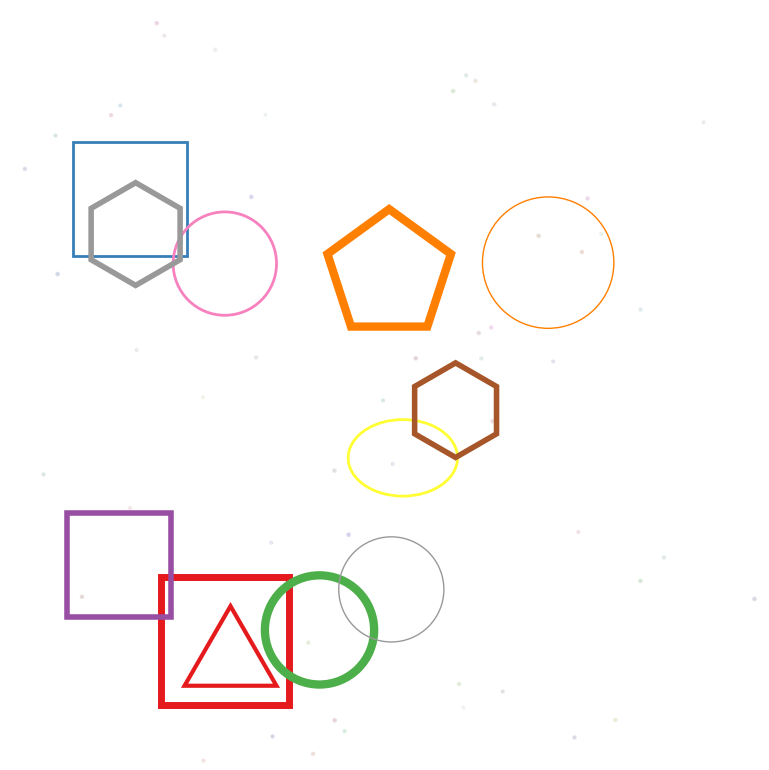[{"shape": "triangle", "thickness": 1.5, "radius": 0.34, "center": [0.299, 0.144]}, {"shape": "square", "thickness": 2.5, "radius": 0.42, "center": [0.292, 0.167]}, {"shape": "square", "thickness": 1, "radius": 0.37, "center": [0.169, 0.742]}, {"shape": "circle", "thickness": 3, "radius": 0.35, "center": [0.415, 0.182]}, {"shape": "square", "thickness": 2, "radius": 0.34, "center": [0.155, 0.266]}, {"shape": "circle", "thickness": 0.5, "radius": 0.43, "center": [0.712, 0.659]}, {"shape": "pentagon", "thickness": 3, "radius": 0.42, "center": [0.505, 0.644]}, {"shape": "oval", "thickness": 1, "radius": 0.35, "center": [0.523, 0.405]}, {"shape": "hexagon", "thickness": 2, "radius": 0.31, "center": [0.592, 0.467]}, {"shape": "circle", "thickness": 1, "radius": 0.34, "center": [0.292, 0.658]}, {"shape": "hexagon", "thickness": 2, "radius": 0.33, "center": [0.176, 0.696]}, {"shape": "circle", "thickness": 0.5, "radius": 0.34, "center": [0.508, 0.235]}]